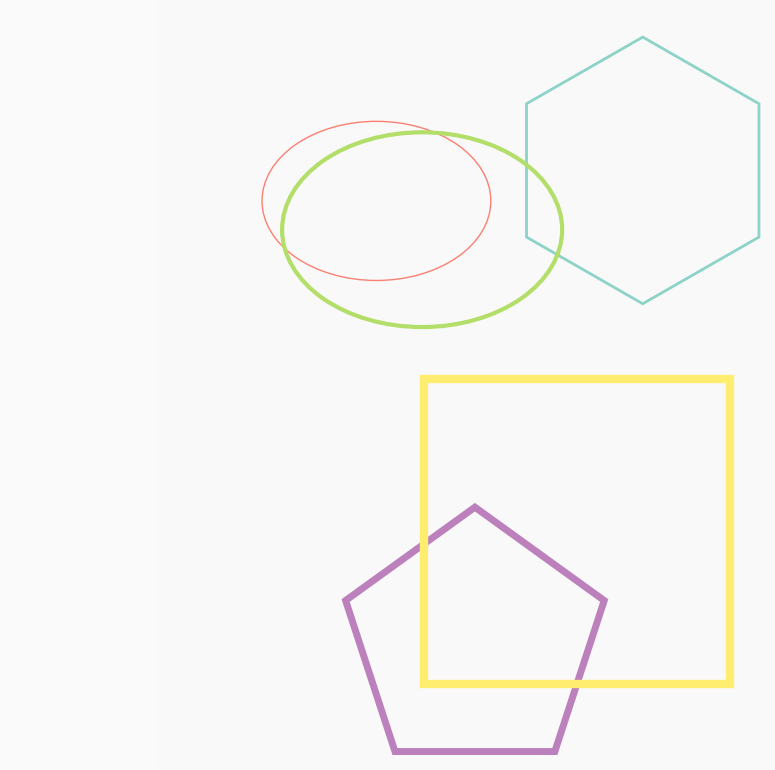[{"shape": "hexagon", "thickness": 1, "radius": 0.87, "center": [0.829, 0.779]}, {"shape": "oval", "thickness": 0.5, "radius": 0.74, "center": [0.486, 0.739]}, {"shape": "oval", "thickness": 1.5, "radius": 0.9, "center": [0.545, 0.702]}, {"shape": "pentagon", "thickness": 2.5, "radius": 0.88, "center": [0.613, 0.166]}, {"shape": "square", "thickness": 3, "radius": 0.99, "center": [0.744, 0.31]}]